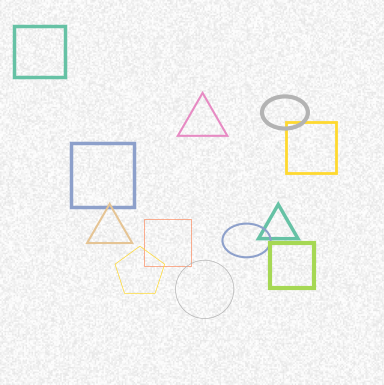[{"shape": "triangle", "thickness": 2.5, "radius": 0.3, "center": [0.723, 0.41]}, {"shape": "square", "thickness": 2.5, "radius": 0.33, "center": [0.102, 0.866]}, {"shape": "square", "thickness": 0.5, "radius": 0.3, "center": [0.434, 0.371]}, {"shape": "oval", "thickness": 1.5, "radius": 0.31, "center": [0.64, 0.375]}, {"shape": "square", "thickness": 2.5, "radius": 0.41, "center": [0.266, 0.545]}, {"shape": "triangle", "thickness": 1.5, "radius": 0.37, "center": [0.526, 0.684]}, {"shape": "square", "thickness": 3, "radius": 0.29, "center": [0.759, 0.31]}, {"shape": "pentagon", "thickness": 0.5, "radius": 0.34, "center": [0.363, 0.293]}, {"shape": "square", "thickness": 2, "radius": 0.33, "center": [0.807, 0.617]}, {"shape": "triangle", "thickness": 1.5, "radius": 0.34, "center": [0.285, 0.403]}, {"shape": "circle", "thickness": 0.5, "radius": 0.38, "center": [0.532, 0.248]}, {"shape": "oval", "thickness": 3, "radius": 0.3, "center": [0.74, 0.708]}]